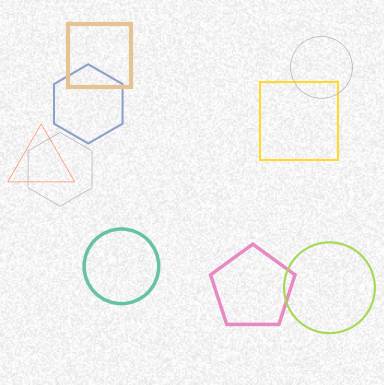[{"shape": "circle", "thickness": 2.5, "radius": 0.48, "center": [0.315, 0.308]}, {"shape": "triangle", "thickness": 0.5, "radius": 0.5, "center": [0.107, 0.578]}, {"shape": "hexagon", "thickness": 1.5, "radius": 0.51, "center": [0.229, 0.73]}, {"shape": "pentagon", "thickness": 2.5, "radius": 0.58, "center": [0.657, 0.251]}, {"shape": "circle", "thickness": 1.5, "radius": 0.59, "center": [0.856, 0.253]}, {"shape": "square", "thickness": 1.5, "radius": 0.51, "center": [0.776, 0.686]}, {"shape": "square", "thickness": 3, "radius": 0.41, "center": [0.259, 0.855]}, {"shape": "hexagon", "thickness": 0.5, "radius": 0.48, "center": [0.156, 0.56]}, {"shape": "circle", "thickness": 0.5, "radius": 0.4, "center": [0.835, 0.825]}]